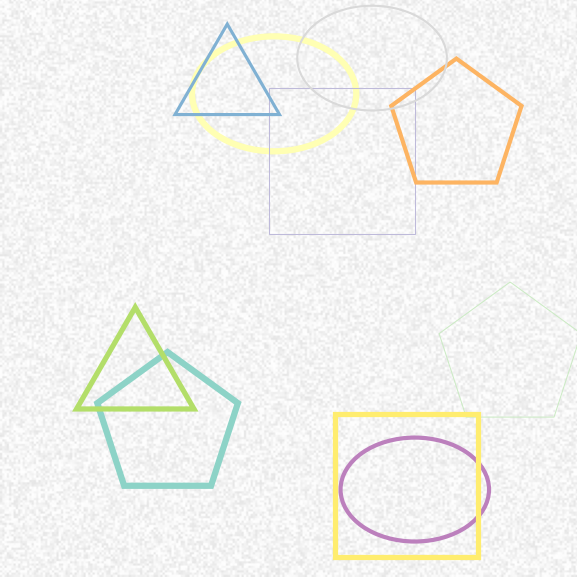[{"shape": "pentagon", "thickness": 3, "radius": 0.64, "center": [0.29, 0.262]}, {"shape": "oval", "thickness": 3, "radius": 0.71, "center": [0.475, 0.837]}, {"shape": "square", "thickness": 0.5, "radius": 0.63, "center": [0.593, 0.72]}, {"shape": "triangle", "thickness": 1.5, "radius": 0.52, "center": [0.394, 0.853]}, {"shape": "pentagon", "thickness": 2, "radius": 0.59, "center": [0.79, 0.779]}, {"shape": "triangle", "thickness": 2.5, "radius": 0.59, "center": [0.234, 0.35]}, {"shape": "oval", "thickness": 1, "radius": 0.65, "center": [0.644, 0.899]}, {"shape": "oval", "thickness": 2, "radius": 0.64, "center": [0.718, 0.151]}, {"shape": "pentagon", "thickness": 0.5, "radius": 0.65, "center": [0.883, 0.382]}, {"shape": "square", "thickness": 2.5, "radius": 0.62, "center": [0.704, 0.158]}]